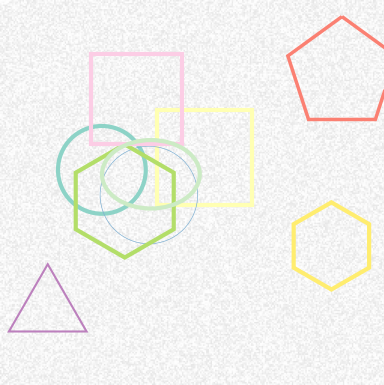[{"shape": "circle", "thickness": 3, "radius": 0.57, "center": [0.265, 0.559]}, {"shape": "square", "thickness": 3, "radius": 0.62, "center": [0.531, 0.591]}, {"shape": "pentagon", "thickness": 2.5, "radius": 0.74, "center": [0.888, 0.809]}, {"shape": "circle", "thickness": 0.5, "radius": 0.63, "center": [0.387, 0.493]}, {"shape": "hexagon", "thickness": 3, "radius": 0.73, "center": [0.324, 0.478]}, {"shape": "square", "thickness": 3, "radius": 0.59, "center": [0.355, 0.742]}, {"shape": "triangle", "thickness": 1.5, "radius": 0.58, "center": [0.124, 0.197]}, {"shape": "oval", "thickness": 3, "radius": 0.63, "center": [0.392, 0.547]}, {"shape": "hexagon", "thickness": 3, "radius": 0.57, "center": [0.861, 0.361]}]